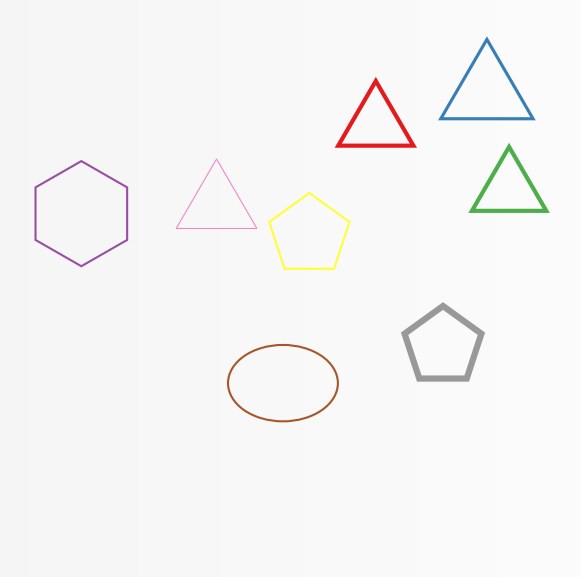[{"shape": "triangle", "thickness": 2, "radius": 0.37, "center": [0.647, 0.784]}, {"shape": "triangle", "thickness": 1.5, "radius": 0.46, "center": [0.838, 0.839]}, {"shape": "triangle", "thickness": 2, "radius": 0.37, "center": [0.876, 0.671]}, {"shape": "hexagon", "thickness": 1, "radius": 0.46, "center": [0.14, 0.629]}, {"shape": "pentagon", "thickness": 1, "radius": 0.36, "center": [0.532, 0.592]}, {"shape": "oval", "thickness": 1, "radius": 0.47, "center": [0.487, 0.336]}, {"shape": "triangle", "thickness": 0.5, "radius": 0.4, "center": [0.373, 0.644]}, {"shape": "pentagon", "thickness": 3, "radius": 0.35, "center": [0.762, 0.4]}]